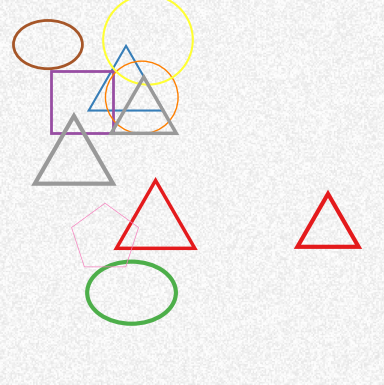[{"shape": "triangle", "thickness": 3, "radius": 0.46, "center": [0.852, 0.405]}, {"shape": "triangle", "thickness": 2.5, "radius": 0.59, "center": [0.404, 0.414]}, {"shape": "triangle", "thickness": 1.5, "radius": 0.56, "center": [0.327, 0.769]}, {"shape": "oval", "thickness": 3, "radius": 0.58, "center": [0.342, 0.24]}, {"shape": "square", "thickness": 2, "radius": 0.4, "center": [0.212, 0.736]}, {"shape": "circle", "thickness": 1, "radius": 0.47, "center": [0.368, 0.747]}, {"shape": "circle", "thickness": 1.5, "radius": 0.58, "center": [0.384, 0.897]}, {"shape": "oval", "thickness": 2, "radius": 0.45, "center": [0.124, 0.884]}, {"shape": "pentagon", "thickness": 0.5, "radius": 0.46, "center": [0.273, 0.381]}, {"shape": "triangle", "thickness": 3, "radius": 0.59, "center": [0.192, 0.582]}, {"shape": "triangle", "thickness": 2.5, "radius": 0.49, "center": [0.373, 0.702]}]